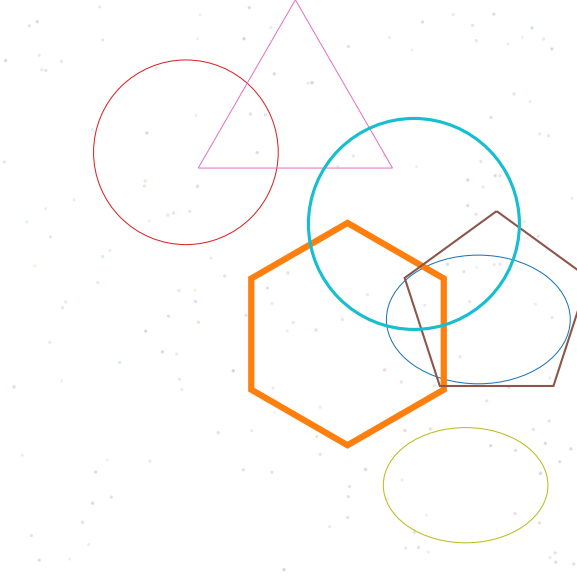[{"shape": "oval", "thickness": 0.5, "radius": 0.8, "center": [0.828, 0.446]}, {"shape": "hexagon", "thickness": 3, "radius": 0.96, "center": [0.602, 0.421]}, {"shape": "circle", "thickness": 0.5, "radius": 0.8, "center": [0.322, 0.735]}, {"shape": "pentagon", "thickness": 1, "radius": 0.84, "center": [0.86, 0.466]}, {"shape": "triangle", "thickness": 0.5, "radius": 0.97, "center": [0.511, 0.805]}, {"shape": "oval", "thickness": 0.5, "radius": 0.71, "center": [0.806, 0.159]}, {"shape": "circle", "thickness": 1.5, "radius": 0.91, "center": [0.717, 0.611]}]